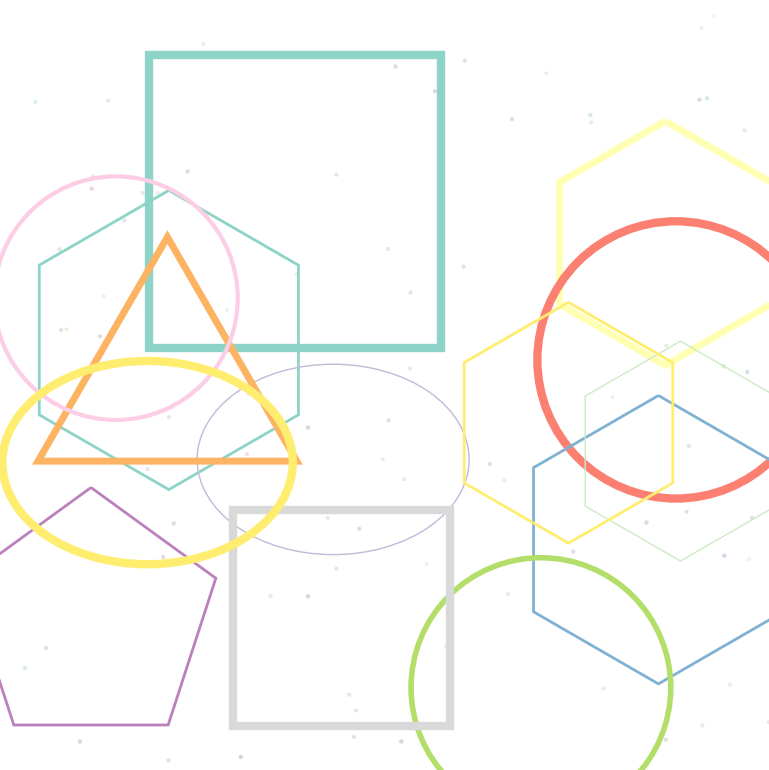[{"shape": "hexagon", "thickness": 1, "radius": 0.97, "center": [0.219, 0.558]}, {"shape": "square", "thickness": 3, "radius": 0.95, "center": [0.383, 0.738]}, {"shape": "hexagon", "thickness": 2.5, "radius": 0.79, "center": [0.864, 0.684]}, {"shape": "oval", "thickness": 0.5, "radius": 0.88, "center": [0.433, 0.403]}, {"shape": "circle", "thickness": 3, "radius": 0.9, "center": [0.878, 0.533]}, {"shape": "hexagon", "thickness": 1, "radius": 0.94, "center": [0.855, 0.299]}, {"shape": "triangle", "thickness": 2.5, "radius": 0.97, "center": [0.217, 0.498]}, {"shape": "circle", "thickness": 2, "radius": 0.84, "center": [0.702, 0.107]}, {"shape": "circle", "thickness": 1.5, "radius": 0.79, "center": [0.151, 0.613]}, {"shape": "square", "thickness": 3, "radius": 0.7, "center": [0.443, 0.197]}, {"shape": "pentagon", "thickness": 1, "radius": 0.85, "center": [0.118, 0.196]}, {"shape": "hexagon", "thickness": 0.5, "radius": 0.71, "center": [0.884, 0.414]}, {"shape": "oval", "thickness": 3, "radius": 0.94, "center": [0.192, 0.399]}, {"shape": "hexagon", "thickness": 1, "radius": 0.78, "center": [0.738, 0.451]}]